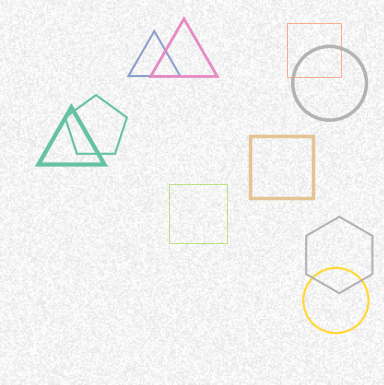[{"shape": "pentagon", "thickness": 1.5, "radius": 0.42, "center": [0.249, 0.669]}, {"shape": "triangle", "thickness": 3, "radius": 0.5, "center": [0.185, 0.622]}, {"shape": "square", "thickness": 0.5, "radius": 0.35, "center": [0.816, 0.87]}, {"shape": "triangle", "thickness": 1.5, "radius": 0.39, "center": [0.401, 0.841]}, {"shape": "triangle", "thickness": 2, "radius": 0.5, "center": [0.478, 0.851]}, {"shape": "square", "thickness": 0.5, "radius": 0.38, "center": [0.514, 0.446]}, {"shape": "circle", "thickness": 1.5, "radius": 0.42, "center": [0.873, 0.22]}, {"shape": "square", "thickness": 2.5, "radius": 0.4, "center": [0.731, 0.566]}, {"shape": "circle", "thickness": 2.5, "radius": 0.48, "center": [0.856, 0.784]}, {"shape": "hexagon", "thickness": 1.5, "radius": 0.5, "center": [0.881, 0.338]}]